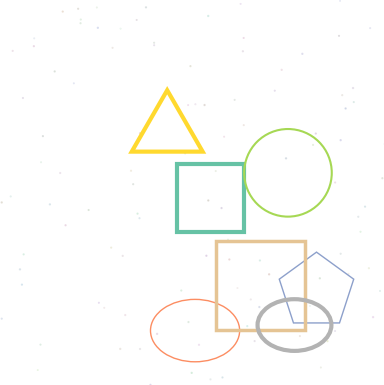[{"shape": "square", "thickness": 3, "radius": 0.44, "center": [0.546, 0.486]}, {"shape": "oval", "thickness": 1, "radius": 0.58, "center": [0.507, 0.141]}, {"shape": "pentagon", "thickness": 1, "radius": 0.51, "center": [0.822, 0.243]}, {"shape": "circle", "thickness": 1.5, "radius": 0.57, "center": [0.748, 0.551]}, {"shape": "triangle", "thickness": 3, "radius": 0.53, "center": [0.434, 0.659]}, {"shape": "square", "thickness": 2.5, "radius": 0.58, "center": [0.677, 0.258]}, {"shape": "oval", "thickness": 3, "radius": 0.48, "center": [0.765, 0.156]}]